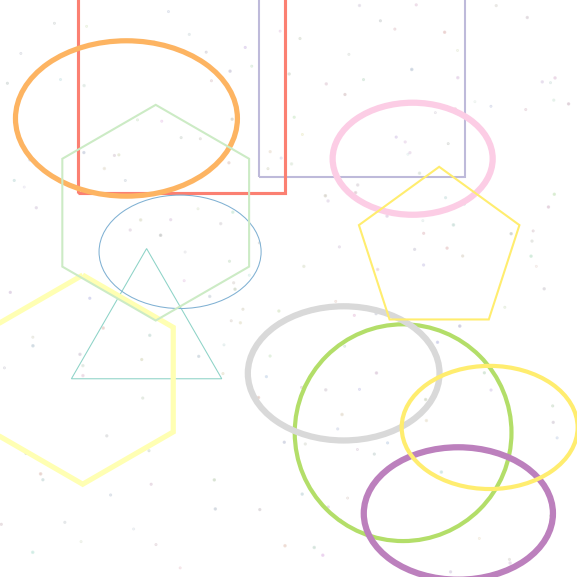[{"shape": "triangle", "thickness": 0.5, "radius": 0.75, "center": [0.254, 0.418]}, {"shape": "hexagon", "thickness": 2.5, "radius": 0.91, "center": [0.143, 0.342]}, {"shape": "square", "thickness": 1, "radius": 0.89, "center": [0.627, 0.872]}, {"shape": "square", "thickness": 1.5, "radius": 0.89, "center": [0.314, 0.844]}, {"shape": "oval", "thickness": 0.5, "radius": 0.7, "center": [0.312, 0.563]}, {"shape": "oval", "thickness": 2.5, "radius": 0.96, "center": [0.219, 0.794]}, {"shape": "circle", "thickness": 2, "radius": 0.94, "center": [0.698, 0.25]}, {"shape": "oval", "thickness": 3, "radius": 0.69, "center": [0.715, 0.724]}, {"shape": "oval", "thickness": 3, "radius": 0.83, "center": [0.595, 0.353]}, {"shape": "oval", "thickness": 3, "radius": 0.82, "center": [0.794, 0.11]}, {"shape": "hexagon", "thickness": 1, "radius": 0.93, "center": [0.27, 0.631]}, {"shape": "oval", "thickness": 2, "radius": 0.76, "center": [0.848, 0.259]}, {"shape": "pentagon", "thickness": 1, "radius": 0.73, "center": [0.76, 0.564]}]